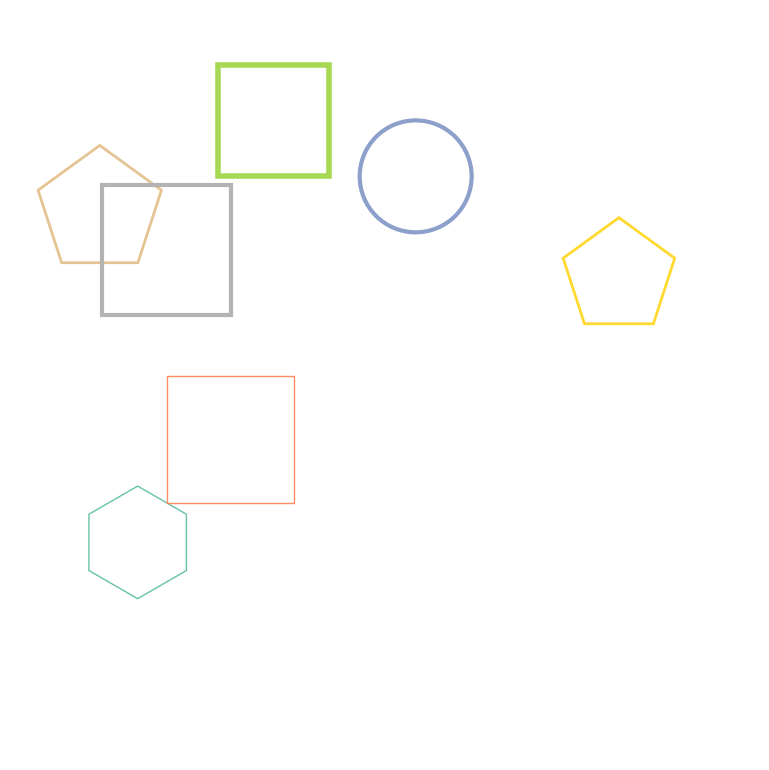[{"shape": "hexagon", "thickness": 0.5, "radius": 0.37, "center": [0.179, 0.296]}, {"shape": "square", "thickness": 0.5, "radius": 0.41, "center": [0.299, 0.429]}, {"shape": "circle", "thickness": 1.5, "radius": 0.36, "center": [0.54, 0.771]}, {"shape": "square", "thickness": 2, "radius": 0.36, "center": [0.355, 0.844]}, {"shape": "pentagon", "thickness": 1, "radius": 0.38, "center": [0.804, 0.641]}, {"shape": "pentagon", "thickness": 1, "radius": 0.42, "center": [0.13, 0.727]}, {"shape": "square", "thickness": 1.5, "radius": 0.42, "center": [0.217, 0.676]}]